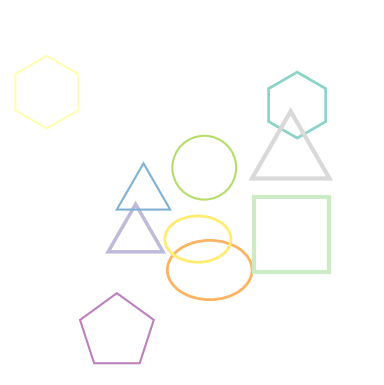[{"shape": "hexagon", "thickness": 2, "radius": 0.43, "center": [0.772, 0.727]}, {"shape": "hexagon", "thickness": 1.5, "radius": 0.47, "center": [0.121, 0.761]}, {"shape": "triangle", "thickness": 2.5, "radius": 0.41, "center": [0.352, 0.387]}, {"shape": "triangle", "thickness": 1.5, "radius": 0.4, "center": [0.373, 0.496]}, {"shape": "oval", "thickness": 2, "radius": 0.55, "center": [0.545, 0.299]}, {"shape": "circle", "thickness": 1.5, "radius": 0.41, "center": [0.531, 0.564]}, {"shape": "triangle", "thickness": 3, "radius": 0.58, "center": [0.755, 0.595]}, {"shape": "pentagon", "thickness": 1.5, "radius": 0.5, "center": [0.304, 0.138]}, {"shape": "square", "thickness": 3, "radius": 0.49, "center": [0.757, 0.392]}, {"shape": "oval", "thickness": 2, "radius": 0.43, "center": [0.514, 0.379]}]